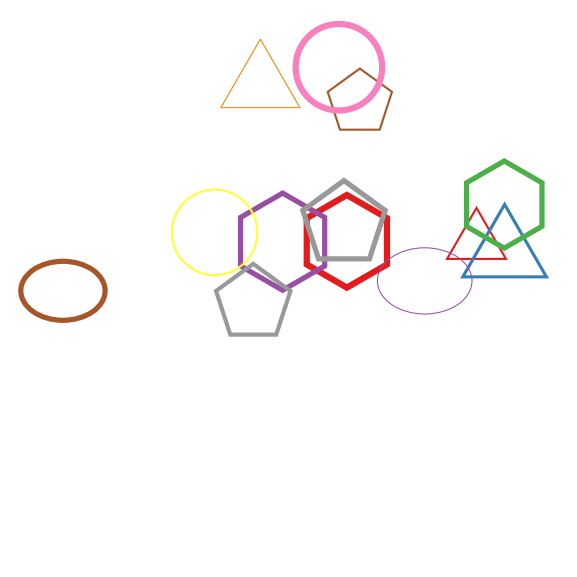[{"shape": "triangle", "thickness": 1, "radius": 0.29, "center": [0.825, 0.58]}, {"shape": "hexagon", "thickness": 3, "radius": 0.4, "center": [0.601, 0.581]}, {"shape": "triangle", "thickness": 1.5, "radius": 0.42, "center": [0.874, 0.562]}, {"shape": "hexagon", "thickness": 2.5, "radius": 0.38, "center": [0.873, 0.645]}, {"shape": "oval", "thickness": 0.5, "radius": 0.41, "center": [0.735, 0.513]}, {"shape": "hexagon", "thickness": 2.5, "radius": 0.42, "center": [0.489, 0.581]}, {"shape": "triangle", "thickness": 0.5, "radius": 0.4, "center": [0.451, 0.852]}, {"shape": "circle", "thickness": 1, "radius": 0.37, "center": [0.371, 0.597]}, {"shape": "pentagon", "thickness": 1, "radius": 0.29, "center": [0.623, 0.822]}, {"shape": "oval", "thickness": 2.5, "radius": 0.36, "center": [0.109, 0.496]}, {"shape": "circle", "thickness": 3, "radius": 0.37, "center": [0.587, 0.883]}, {"shape": "pentagon", "thickness": 2.5, "radius": 0.37, "center": [0.596, 0.612]}, {"shape": "pentagon", "thickness": 2, "radius": 0.34, "center": [0.439, 0.474]}]